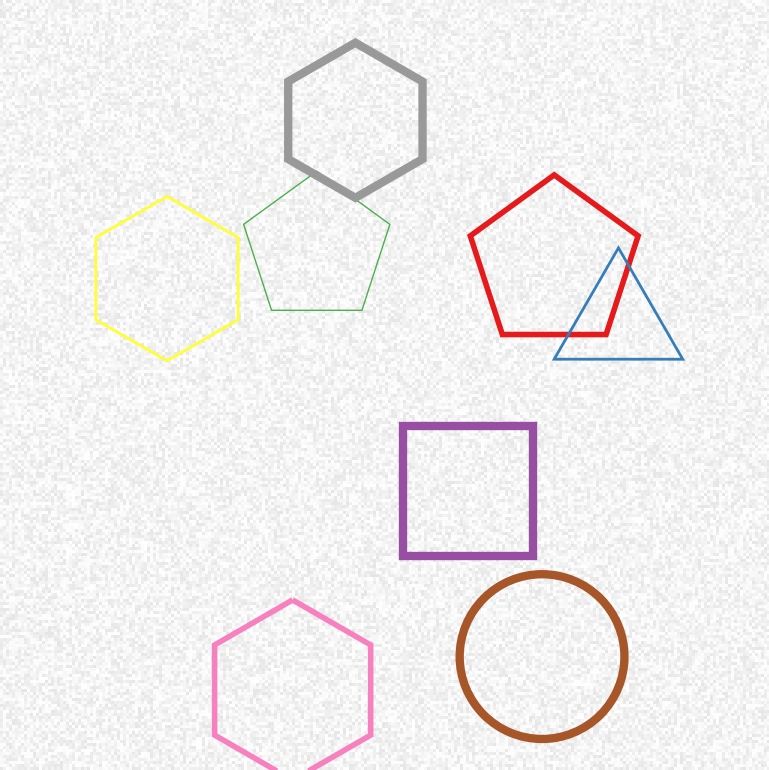[{"shape": "pentagon", "thickness": 2, "radius": 0.57, "center": [0.72, 0.658]}, {"shape": "triangle", "thickness": 1, "radius": 0.48, "center": [0.803, 0.582]}, {"shape": "pentagon", "thickness": 0.5, "radius": 0.5, "center": [0.411, 0.678]}, {"shape": "square", "thickness": 3, "radius": 0.42, "center": [0.608, 0.362]}, {"shape": "hexagon", "thickness": 1, "radius": 0.53, "center": [0.217, 0.638]}, {"shape": "circle", "thickness": 3, "radius": 0.53, "center": [0.704, 0.147]}, {"shape": "hexagon", "thickness": 2, "radius": 0.59, "center": [0.38, 0.104]}, {"shape": "hexagon", "thickness": 3, "radius": 0.5, "center": [0.462, 0.844]}]